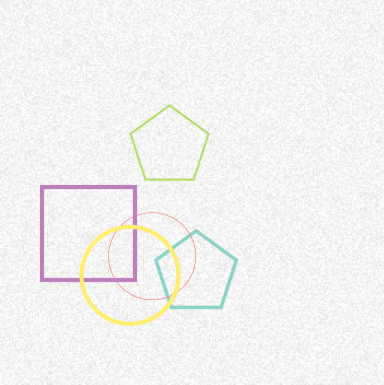[{"shape": "pentagon", "thickness": 2.5, "radius": 0.55, "center": [0.509, 0.29]}, {"shape": "circle", "thickness": 0.5, "radius": 0.57, "center": [0.395, 0.334]}, {"shape": "pentagon", "thickness": 1.5, "radius": 0.53, "center": [0.44, 0.62]}, {"shape": "square", "thickness": 3, "radius": 0.6, "center": [0.23, 0.392]}, {"shape": "circle", "thickness": 3, "radius": 0.63, "center": [0.338, 0.285]}]